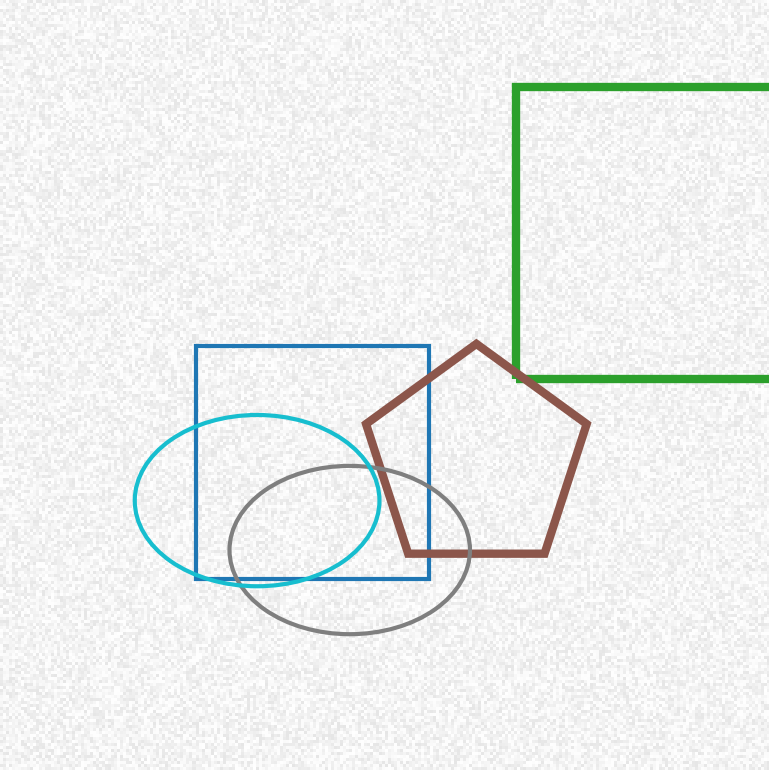[{"shape": "square", "thickness": 1.5, "radius": 0.76, "center": [0.406, 0.399]}, {"shape": "square", "thickness": 3, "radius": 0.95, "center": [0.86, 0.698]}, {"shape": "pentagon", "thickness": 3, "radius": 0.75, "center": [0.619, 0.403]}, {"shape": "oval", "thickness": 1.5, "radius": 0.78, "center": [0.454, 0.286]}, {"shape": "oval", "thickness": 1.5, "radius": 0.79, "center": [0.334, 0.35]}]